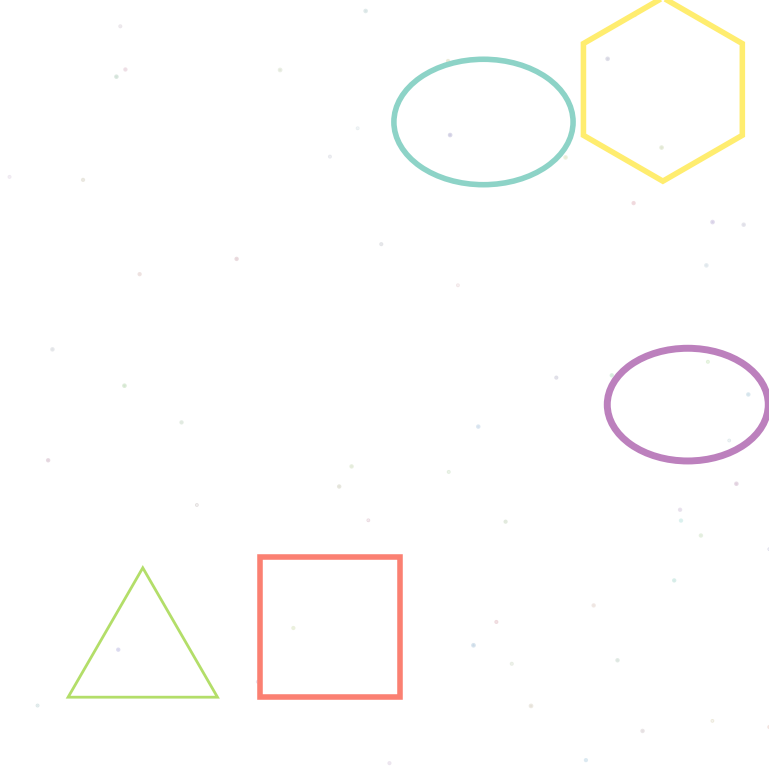[{"shape": "oval", "thickness": 2, "radius": 0.58, "center": [0.628, 0.842]}, {"shape": "square", "thickness": 2, "radius": 0.45, "center": [0.429, 0.185]}, {"shape": "triangle", "thickness": 1, "radius": 0.56, "center": [0.185, 0.151]}, {"shape": "oval", "thickness": 2.5, "radius": 0.52, "center": [0.893, 0.475]}, {"shape": "hexagon", "thickness": 2, "radius": 0.6, "center": [0.861, 0.884]}]